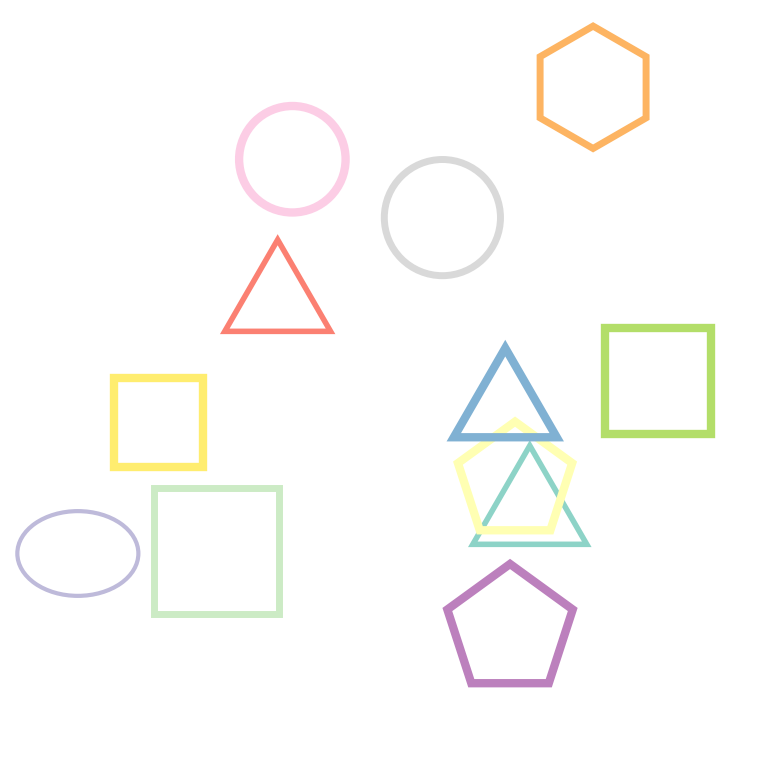[{"shape": "triangle", "thickness": 2, "radius": 0.43, "center": [0.688, 0.336]}, {"shape": "pentagon", "thickness": 3, "radius": 0.39, "center": [0.669, 0.374]}, {"shape": "oval", "thickness": 1.5, "radius": 0.39, "center": [0.101, 0.281]}, {"shape": "triangle", "thickness": 2, "radius": 0.4, "center": [0.361, 0.609]}, {"shape": "triangle", "thickness": 3, "radius": 0.39, "center": [0.656, 0.471]}, {"shape": "hexagon", "thickness": 2.5, "radius": 0.4, "center": [0.77, 0.887]}, {"shape": "square", "thickness": 3, "radius": 0.34, "center": [0.855, 0.505]}, {"shape": "circle", "thickness": 3, "radius": 0.35, "center": [0.38, 0.793]}, {"shape": "circle", "thickness": 2.5, "radius": 0.38, "center": [0.575, 0.717]}, {"shape": "pentagon", "thickness": 3, "radius": 0.43, "center": [0.662, 0.182]}, {"shape": "square", "thickness": 2.5, "radius": 0.41, "center": [0.281, 0.284]}, {"shape": "square", "thickness": 3, "radius": 0.29, "center": [0.206, 0.452]}]